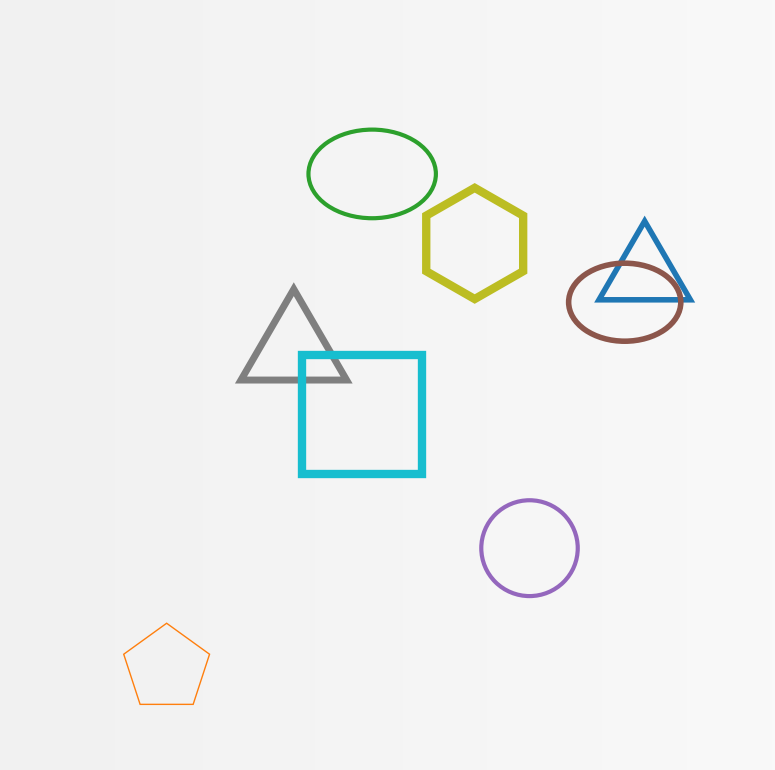[{"shape": "triangle", "thickness": 2, "radius": 0.34, "center": [0.832, 0.645]}, {"shape": "pentagon", "thickness": 0.5, "radius": 0.29, "center": [0.215, 0.132]}, {"shape": "oval", "thickness": 1.5, "radius": 0.41, "center": [0.48, 0.774]}, {"shape": "circle", "thickness": 1.5, "radius": 0.31, "center": [0.683, 0.288]}, {"shape": "oval", "thickness": 2, "radius": 0.36, "center": [0.806, 0.608]}, {"shape": "triangle", "thickness": 2.5, "radius": 0.39, "center": [0.379, 0.546]}, {"shape": "hexagon", "thickness": 3, "radius": 0.36, "center": [0.613, 0.684]}, {"shape": "square", "thickness": 3, "radius": 0.39, "center": [0.467, 0.462]}]